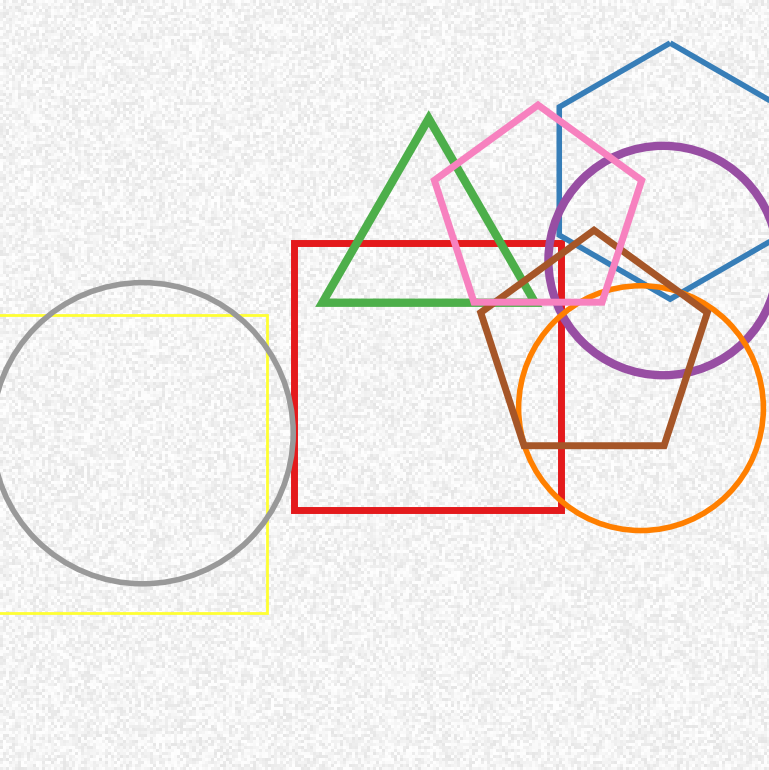[{"shape": "square", "thickness": 2.5, "radius": 0.87, "center": [0.556, 0.511]}, {"shape": "hexagon", "thickness": 2, "radius": 0.83, "center": [0.87, 0.778]}, {"shape": "triangle", "thickness": 3, "radius": 0.8, "center": [0.557, 0.687]}, {"shape": "circle", "thickness": 3, "radius": 0.74, "center": [0.861, 0.662]}, {"shape": "circle", "thickness": 2, "radius": 0.79, "center": [0.832, 0.47]}, {"shape": "square", "thickness": 1, "radius": 0.97, "center": [0.153, 0.397]}, {"shape": "pentagon", "thickness": 2.5, "radius": 0.77, "center": [0.771, 0.546]}, {"shape": "pentagon", "thickness": 2.5, "radius": 0.71, "center": [0.699, 0.722]}, {"shape": "circle", "thickness": 2, "radius": 0.98, "center": [0.185, 0.437]}]